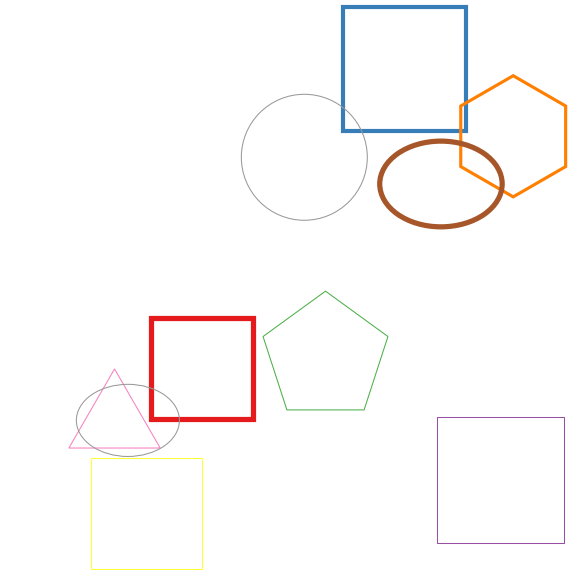[{"shape": "square", "thickness": 2.5, "radius": 0.44, "center": [0.35, 0.361]}, {"shape": "square", "thickness": 2, "radius": 0.54, "center": [0.701, 0.879]}, {"shape": "pentagon", "thickness": 0.5, "radius": 0.57, "center": [0.564, 0.381]}, {"shape": "square", "thickness": 0.5, "radius": 0.55, "center": [0.867, 0.168]}, {"shape": "hexagon", "thickness": 1.5, "radius": 0.52, "center": [0.889, 0.763]}, {"shape": "square", "thickness": 0.5, "radius": 0.48, "center": [0.253, 0.11]}, {"shape": "oval", "thickness": 2.5, "radius": 0.53, "center": [0.764, 0.681]}, {"shape": "triangle", "thickness": 0.5, "radius": 0.46, "center": [0.198, 0.269]}, {"shape": "oval", "thickness": 0.5, "radius": 0.45, "center": [0.221, 0.271]}, {"shape": "circle", "thickness": 0.5, "radius": 0.55, "center": [0.527, 0.727]}]